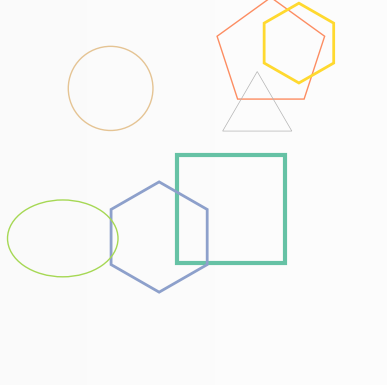[{"shape": "square", "thickness": 3, "radius": 0.7, "center": [0.596, 0.457]}, {"shape": "pentagon", "thickness": 1, "radius": 0.73, "center": [0.699, 0.861]}, {"shape": "hexagon", "thickness": 2, "radius": 0.72, "center": [0.411, 0.384]}, {"shape": "oval", "thickness": 1, "radius": 0.71, "center": [0.162, 0.381]}, {"shape": "hexagon", "thickness": 2, "radius": 0.52, "center": [0.771, 0.888]}, {"shape": "circle", "thickness": 1, "radius": 0.55, "center": [0.285, 0.77]}, {"shape": "triangle", "thickness": 0.5, "radius": 0.52, "center": [0.664, 0.711]}]